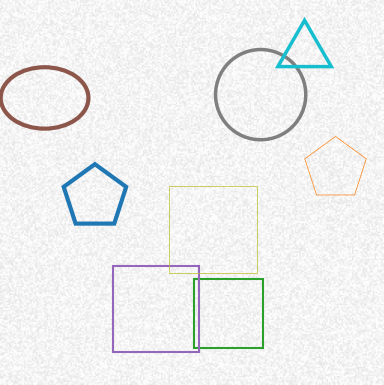[{"shape": "pentagon", "thickness": 3, "radius": 0.43, "center": [0.247, 0.488]}, {"shape": "pentagon", "thickness": 0.5, "radius": 0.42, "center": [0.872, 0.562]}, {"shape": "square", "thickness": 1.5, "radius": 0.45, "center": [0.594, 0.186]}, {"shape": "square", "thickness": 1.5, "radius": 0.56, "center": [0.406, 0.198]}, {"shape": "oval", "thickness": 3, "radius": 0.57, "center": [0.116, 0.746]}, {"shape": "circle", "thickness": 2.5, "radius": 0.59, "center": [0.677, 0.754]}, {"shape": "square", "thickness": 0.5, "radius": 0.57, "center": [0.553, 0.404]}, {"shape": "triangle", "thickness": 2.5, "radius": 0.4, "center": [0.791, 0.867]}]